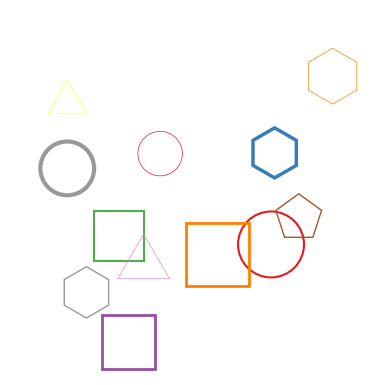[{"shape": "circle", "thickness": 0.5, "radius": 0.29, "center": [0.416, 0.601]}, {"shape": "circle", "thickness": 1.5, "radius": 0.43, "center": [0.704, 0.365]}, {"shape": "hexagon", "thickness": 2.5, "radius": 0.33, "center": [0.713, 0.603]}, {"shape": "square", "thickness": 1.5, "radius": 0.33, "center": [0.31, 0.388]}, {"shape": "square", "thickness": 2, "radius": 0.35, "center": [0.334, 0.112]}, {"shape": "hexagon", "thickness": 0.5, "radius": 0.36, "center": [0.864, 0.802]}, {"shape": "square", "thickness": 2, "radius": 0.41, "center": [0.564, 0.339]}, {"shape": "triangle", "thickness": 0.5, "radius": 0.29, "center": [0.175, 0.735]}, {"shape": "pentagon", "thickness": 1, "radius": 0.31, "center": [0.776, 0.434]}, {"shape": "triangle", "thickness": 0.5, "radius": 0.39, "center": [0.373, 0.315]}, {"shape": "hexagon", "thickness": 1, "radius": 0.33, "center": [0.225, 0.241]}, {"shape": "circle", "thickness": 3, "radius": 0.35, "center": [0.175, 0.563]}]